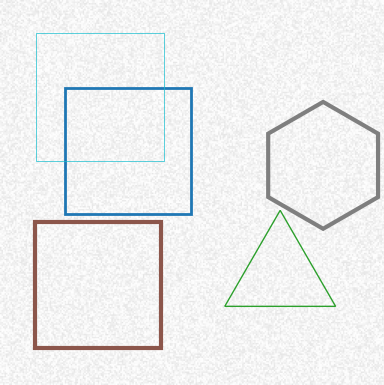[{"shape": "square", "thickness": 2, "radius": 0.82, "center": [0.332, 0.609]}, {"shape": "triangle", "thickness": 1, "radius": 0.83, "center": [0.728, 0.287]}, {"shape": "square", "thickness": 3, "radius": 0.82, "center": [0.255, 0.26]}, {"shape": "hexagon", "thickness": 3, "radius": 0.82, "center": [0.839, 0.571]}, {"shape": "square", "thickness": 0.5, "radius": 0.83, "center": [0.259, 0.749]}]